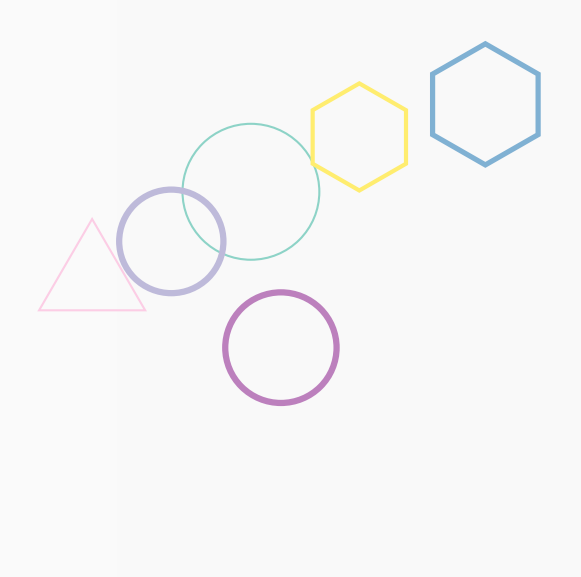[{"shape": "circle", "thickness": 1, "radius": 0.59, "center": [0.432, 0.667]}, {"shape": "circle", "thickness": 3, "radius": 0.45, "center": [0.295, 0.581]}, {"shape": "hexagon", "thickness": 2.5, "radius": 0.52, "center": [0.835, 0.818]}, {"shape": "triangle", "thickness": 1, "radius": 0.53, "center": [0.158, 0.514]}, {"shape": "circle", "thickness": 3, "radius": 0.48, "center": [0.483, 0.397]}, {"shape": "hexagon", "thickness": 2, "radius": 0.46, "center": [0.618, 0.762]}]